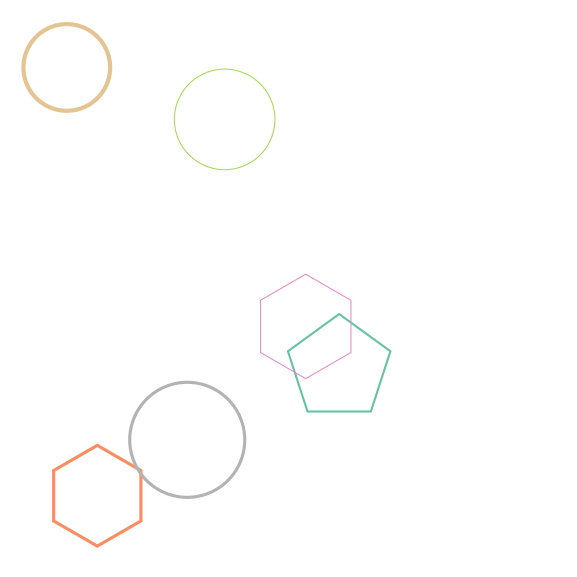[{"shape": "pentagon", "thickness": 1, "radius": 0.47, "center": [0.587, 0.362]}, {"shape": "hexagon", "thickness": 1.5, "radius": 0.44, "center": [0.168, 0.141]}, {"shape": "hexagon", "thickness": 0.5, "radius": 0.45, "center": [0.529, 0.434]}, {"shape": "circle", "thickness": 0.5, "radius": 0.44, "center": [0.389, 0.792]}, {"shape": "circle", "thickness": 2, "radius": 0.38, "center": [0.116, 0.882]}, {"shape": "circle", "thickness": 1.5, "radius": 0.5, "center": [0.324, 0.238]}]